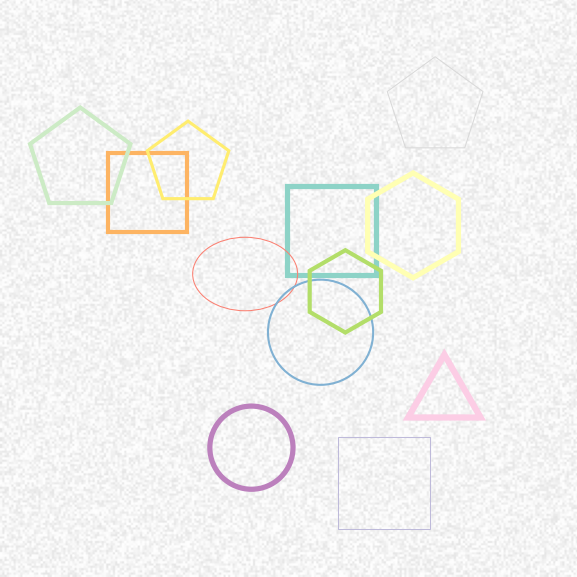[{"shape": "square", "thickness": 2.5, "radius": 0.38, "center": [0.574, 0.6]}, {"shape": "hexagon", "thickness": 2.5, "radius": 0.45, "center": [0.715, 0.609]}, {"shape": "square", "thickness": 0.5, "radius": 0.4, "center": [0.666, 0.162]}, {"shape": "oval", "thickness": 0.5, "radius": 0.45, "center": [0.425, 0.525]}, {"shape": "circle", "thickness": 1, "radius": 0.46, "center": [0.555, 0.424]}, {"shape": "square", "thickness": 2, "radius": 0.34, "center": [0.255, 0.665]}, {"shape": "hexagon", "thickness": 2, "radius": 0.36, "center": [0.598, 0.495]}, {"shape": "triangle", "thickness": 3, "radius": 0.36, "center": [0.769, 0.312]}, {"shape": "pentagon", "thickness": 0.5, "radius": 0.44, "center": [0.753, 0.814]}, {"shape": "circle", "thickness": 2.5, "radius": 0.36, "center": [0.435, 0.224]}, {"shape": "pentagon", "thickness": 2, "radius": 0.46, "center": [0.139, 0.722]}, {"shape": "pentagon", "thickness": 1.5, "radius": 0.37, "center": [0.326, 0.715]}]